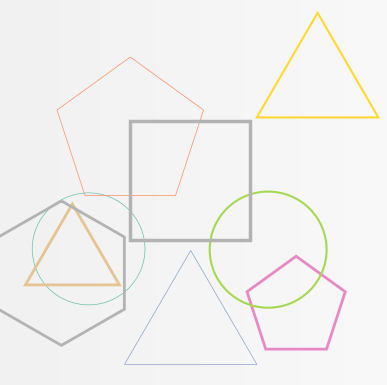[{"shape": "circle", "thickness": 0.5, "radius": 0.73, "center": [0.229, 0.354]}, {"shape": "pentagon", "thickness": 0.5, "radius": 0.99, "center": [0.336, 0.653]}, {"shape": "triangle", "thickness": 0.5, "radius": 0.99, "center": [0.492, 0.152]}, {"shape": "pentagon", "thickness": 2, "radius": 0.67, "center": [0.764, 0.201]}, {"shape": "circle", "thickness": 1.5, "radius": 0.75, "center": [0.692, 0.352]}, {"shape": "triangle", "thickness": 1.5, "radius": 0.91, "center": [0.82, 0.786]}, {"shape": "triangle", "thickness": 2, "radius": 0.7, "center": [0.187, 0.33]}, {"shape": "square", "thickness": 2.5, "radius": 0.77, "center": [0.49, 0.531]}, {"shape": "hexagon", "thickness": 2, "radius": 0.94, "center": [0.158, 0.291]}]